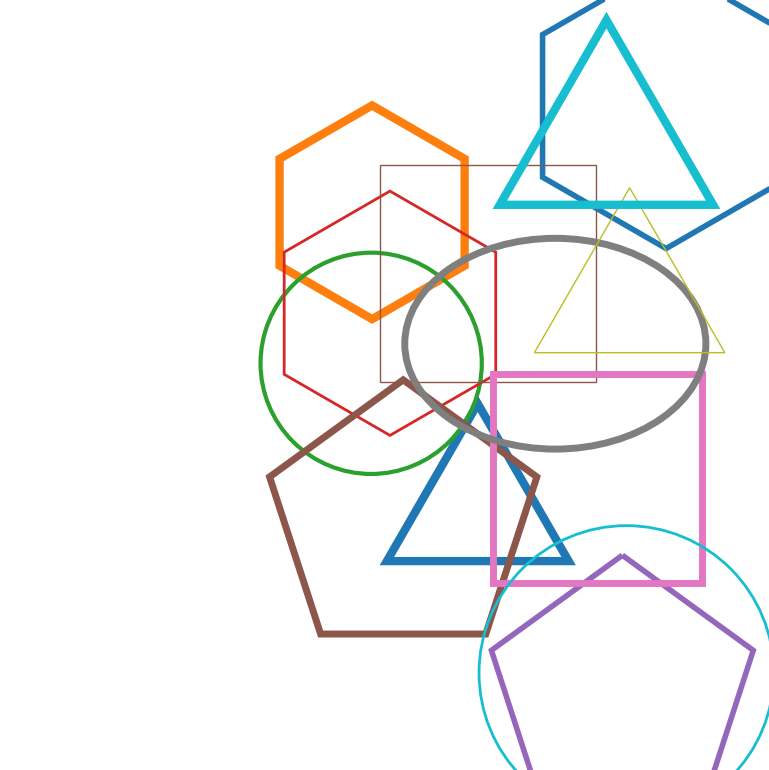[{"shape": "hexagon", "thickness": 2, "radius": 0.93, "center": [0.865, 0.862]}, {"shape": "triangle", "thickness": 3, "radius": 0.68, "center": [0.62, 0.339]}, {"shape": "hexagon", "thickness": 3, "radius": 0.69, "center": [0.483, 0.724]}, {"shape": "circle", "thickness": 1.5, "radius": 0.72, "center": [0.482, 0.528]}, {"shape": "hexagon", "thickness": 1, "radius": 0.79, "center": [0.506, 0.593]}, {"shape": "pentagon", "thickness": 2, "radius": 0.89, "center": [0.808, 0.1]}, {"shape": "square", "thickness": 0.5, "radius": 0.7, "center": [0.634, 0.645]}, {"shape": "pentagon", "thickness": 2.5, "radius": 0.91, "center": [0.524, 0.324]}, {"shape": "square", "thickness": 2.5, "radius": 0.68, "center": [0.776, 0.379]}, {"shape": "oval", "thickness": 2.5, "radius": 0.98, "center": [0.721, 0.554]}, {"shape": "triangle", "thickness": 0.5, "radius": 0.71, "center": [0.818, 0.613]}, {"shape": "triangle", "thickness": 3, "radius": 0.8, "center": [0.788, 0.814]}, {"shape": "circle", "thickness": 1, "radius": 0.96, "center": [0.814, 0.126]}]